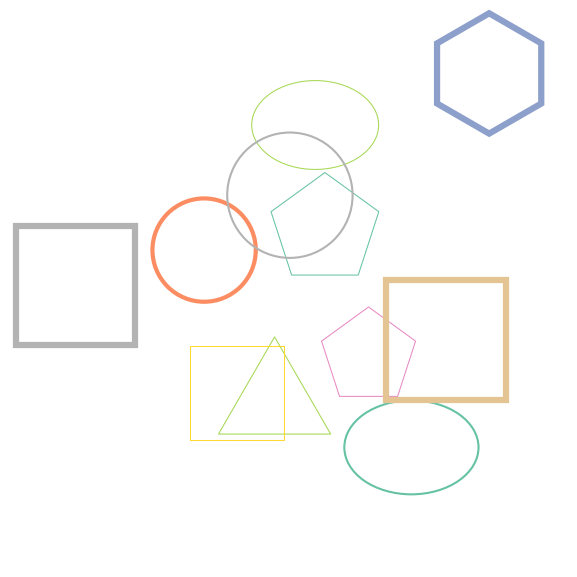[{"shape": "oval", "thickness": 1, "radius": 0.58, "center": [0.712, 0.224]}, {"shape": "pentagon", "thickness": 0.5, "radius": 0.49, "center": [0.563, 0.602]}, {"shape": "circle", "thickness": 2, "radius": 0.45, "center": [0.353, 0.566]}, {"shape": "hexagon", "thickness": 3, "radius": 0.52, "center": [0.847, 0.872]}, {"shape": "pentagon", "thickness": 0.5, "radius": 0.43, "center": [0.638, 0.382]}, {"shape": "triangle", "thickness": 0.5, "radius": 0.56, "center": [0.475, 0.304]}, {"shape": "oval", "thickness": 0.5, "radius": 0.55, "center": [0.546, 0.783]}, {"shape": "square", "thickness": 0.5, "radius": 0.4, "center": [0.411, 0.319]}, {"shape": "square", "thickness": 3, "radius": 0.52, "center": [0.772, 0.41]}, {"shape": "circle", "thickness": 1, "radius": 0.54, "center": [0.502, 0.661]}, {"shape": "square", "thickness": 3, "radius": 0.52, "center": [0.131, 0.505]}]